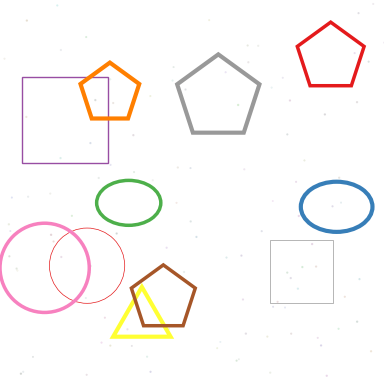[{"shape": "circle", "thickness": 0.5, "radius": 0.49, "center": [0.226, 0.31]}, {"shape": "pentagon", "thickness": 2.5, "radius": 0.46, "center": [0.859, 0.851]}, {"shape": "oval", "thickness": 3, "radius": 0.47, "center": [0.874, 0.463]}, {"shape": "oval", "thickness": 2.5, "radius": 0.42, "center": [0.334, 0.473]}, {"shape": "square", "thickness": 1, "radius": 0.56, "center": [0.168, 0.688]}, {"shape": "pentagon", "thickness": 3, "radius": 0.4, "center": [0.285, 0.757]}, {"shape": "triangle", "thickness": 3, "radius": 0.43, "center": [0.368, 0.169]}, {"shape": "pentagon", "thickness": 2.5, "radius": 0.44, "center": [0.424, 0.225]}, {"shape": "circle", "thickness": 2.5, "radius": 0.58, "center": [0.116, 0.304]}, {"shape": "square", "thickness": 0.5, "radius": 0.41, "center": [0.783, 0.295]}, {"shape": "pentagon", "thickness": 3, "radius": 0.56, "center": [0.567, 0.746]}]